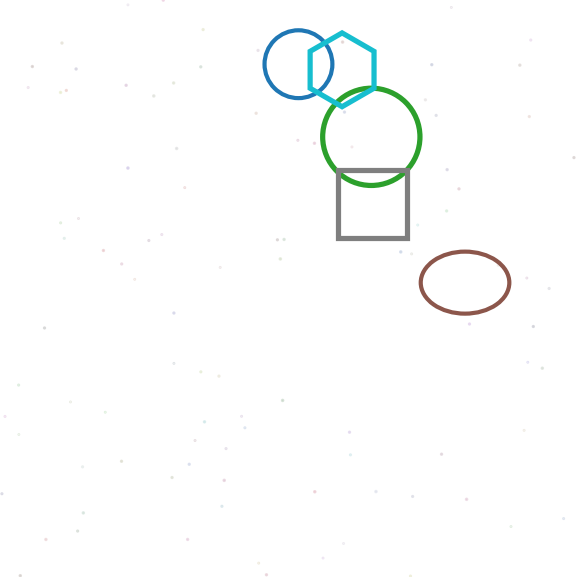[{"shape": "circle", "thickness": 2, "radius": 0.29, "center": [0.517, 0.888]}, {"shape": "circle", "thickness": 2.5, "radius": 0.42, "center": [0.643, 0.762]}, {"shape": "oval", "thickness": 2, "radius": 0.38, "center": [0.805, 0.51]}, {"shape": "square", "thickness": 2.5, "radius": 0.3, "center": [0.645, 0.646]}, {"shape": "hexagon", "thickness": 2.5, "radius": 0.32, "center": [0.592, 0.878]}]